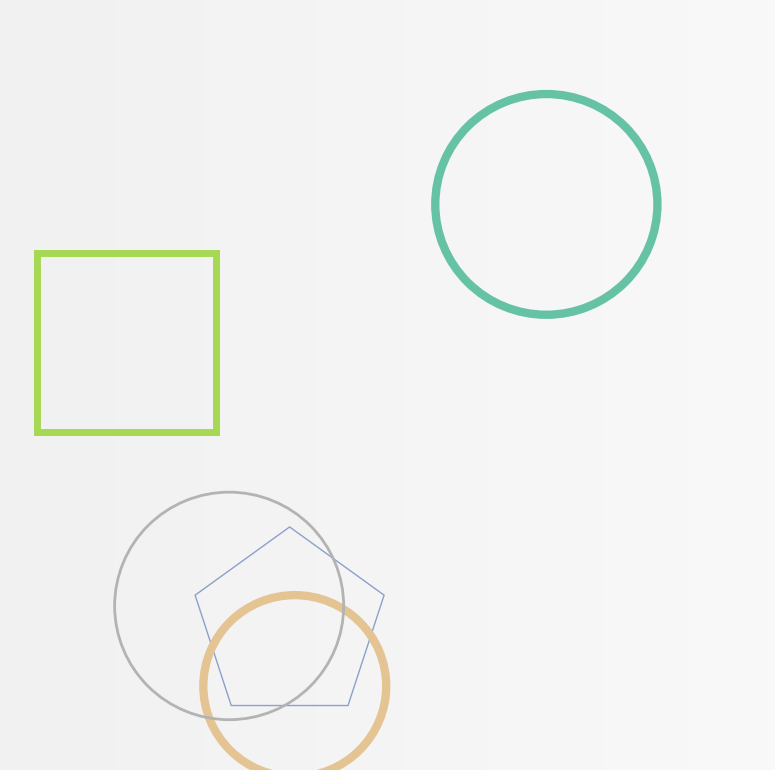[{"shape": "circle", "thickness": 3, "radius": 0.72, "center": [0.705, 0.735]}, {"shape": "pentagon", "thickness": 0.5, "radius": 0.64, "center": [0.374, 0.187]}, {"shape": "square", "thickness": 2.5, "radius": 0.58, "center": [0.163, 0.555]}, {"shape": "circle", "thickness": 3, "radius": 0.59, "center": [0.38, 0.109]}, {"shape": "circle", "thickness": 1, "radius": 0.74, "center": [0.296, 0.213]}]